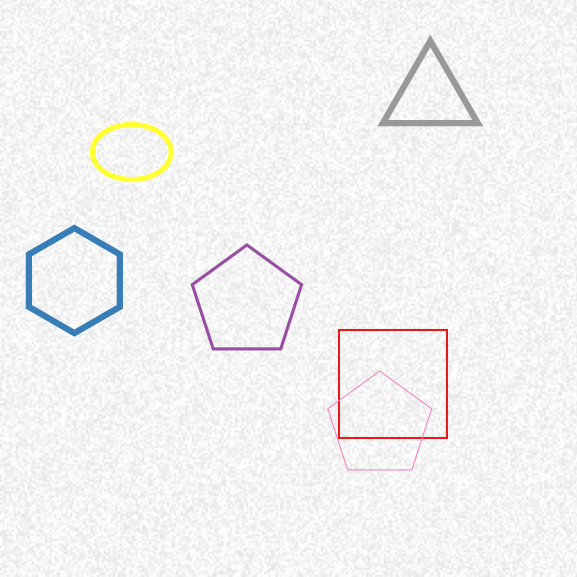[{"shape": "square", "thickness": 1, "radius": 0.47, "center": [0.68, 0.334]}, {"shape": "hexagon", "thickness": 3, "radius": 0.45, "center": [0.129, 0.513]}, {"shape": "pentagon", "thickness": 1.5, "radius": 0.5, "center": [0.428, 0.475]}, {"shape": "oval", "thickness": 2.5, "radius": 0.34, "center": [0.228, 0.736]}, {"shape": "pentagon", "thickness": 0.5, "radius": 0.47, "center": [0.658, 0.262]}, {"shape": "triangle", "thickness": 3, "radius": 0.47, "center": [0.745, 0.833]}]